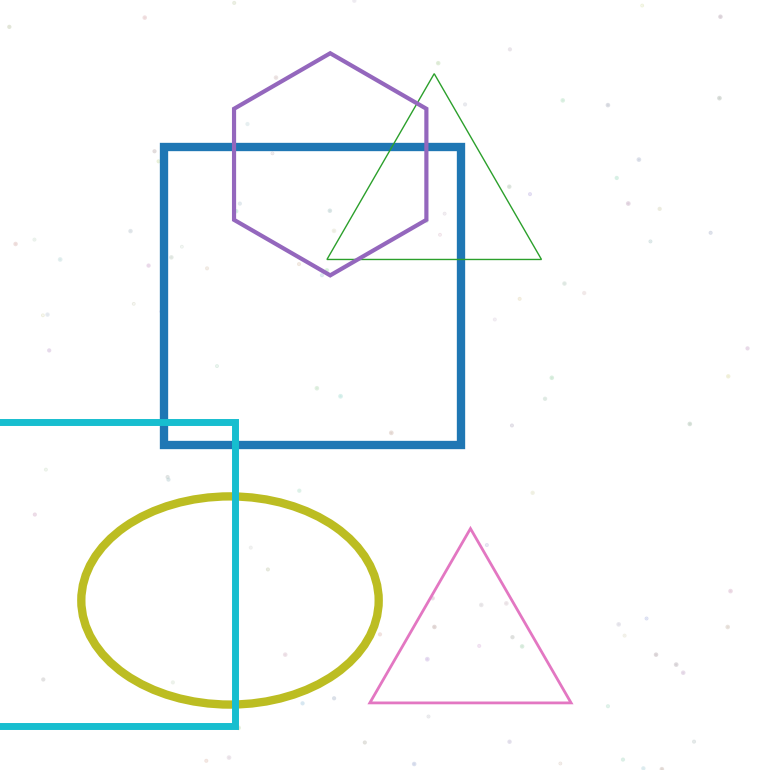[{"shape": "square", "thickness": 3, "radius": 0.97, "center": [0.406, 0.615]}, {"shape": "triangle", "thickness": 0.5, "radius": 0.8, "center": [0.564, 0.743]}, {"shape": "hexagon", "thickness": 1.5, "radius": 0.72, "center": [0.429, 0.787]}, {"shape": "triangle", "thickness": 1, "radius": 0.75, "center": [0.611, 0.163]}, {"shape": "oval", "thickness": 3, "radius": 0.97, "center": [0.299, 0.22]}, {"shape": "square", "thickness": 2.5, "radius": 0.99, "center": [0.108, 0.255]}]